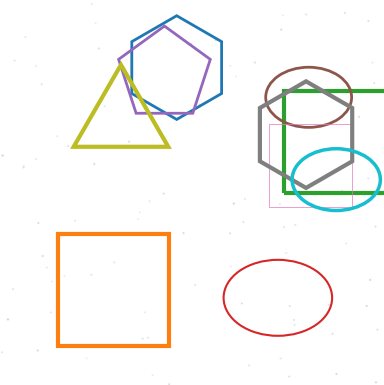[{"shape": "hexagon", "thickness": 2, "radius": 0.67, "center": [0.459, 0.824]}, {"shape": "square", "thickness": 3, "radius": 0.72, "center": [0.295, 0.246]}, {"shape": "square", "thickness": 3, "radius": 0.66, "center": [0.869, 0.631]}, {"shape": "oval", "thickness": 1.5, "radius": 0.7, "center": [0.722, 0.226]}, {"shape": "pentagon", "thickness": 2, "radius": 0.63, "center": [0.427, 0.807]}, {"shape": "oval", "thickness": 2, "radius": 0.56, "center": [0.802, 0.747]}, {"shape": "square", "thickness": 0.5, "radius": 0.54, "center": [0.806, 0.57]}, {"shape": "hexagon", "thickness": 3, "radius": 0.69, "center": [0.795, 0.65]}, {"shape": "triangle", "thickness": 3, "radius": 0.71, "center": [0.314, 0.69]}, {"shape": "oval", "thickness": 2.5, "radius": 0.57, "center": [0.873, 0.533]}]